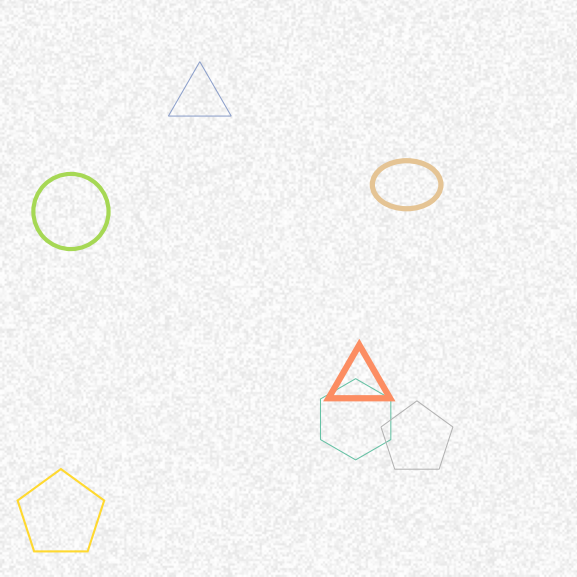[{"shape": "hexagon", "thickness": 0.5, "radius": 0.35, "center": [0.616, 0.273]}, {"shape": "triangle", "thickness": 3, "radius": 0.31, "center": [0.622, 0.34]}, {"shape": "triangle", "thickness": 0.5, "radius": 0.31, "center": [0.346, 0.83]}, {"shape": "circle", "thickness": 2, "radius": 0.33, "center": [0.123, 0.633]}, {"shape": "pentagon", "thickness": 1, "radius": 0.39, "center": [0.105, 0.108]}, {"shape": "oval", "thickness": 2.5, "radius": 0.3, "center": [0.704, 0.679]}, {"shape": "pentagon", "thickness": 0.5, "radius": 0.33, "center": [0.722, 0.24]}]